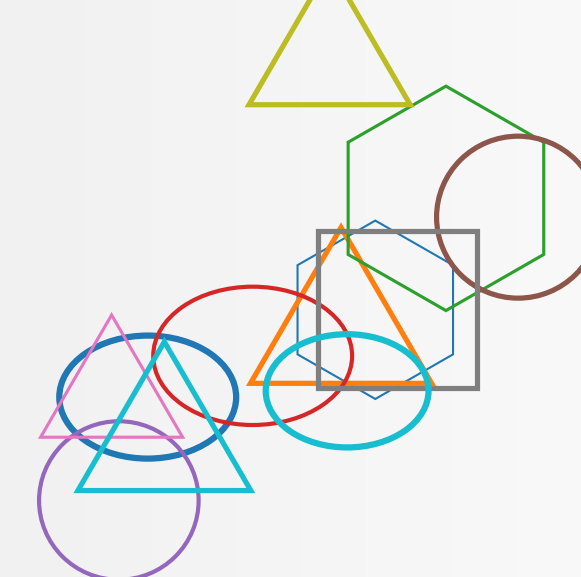[{"shape": "oval", "thickness": 3, "radius": 0.76, "center": [0.254, 0.312]}, {"shape": "hexagon", "thickness": 1, "radius": 0.77, "center": [0.646, 0.463]}, {"shape": "triangle", "thickness": 2.5, "radius": 0.9, "center": [0.587, 0.425]}, {"shape": "hexagon", "thickness": 1.5, "radius": 0.97, "center": [0.767, 0.656]}, {"shape": "oval", "thickness": 2, "radius": 0.86, "center": [0.435, 0.383]}, {"shape": "circle", "thickness": 2, "radius": 0.69, "center": [0.204, 0.132]}, {"shape": "circle", "thickness": 2.5, "radius": 0.7, "center": [0.891, 0.623]}, {"shape": "triangle", "thickness": 1.5, "radius": 0.71, "center": [0.192, 0.313]}, {"shape": "square", "thickness": 2.5, "radius": 0.68, "center": [0.684, 0.463]}, {"shape": "triangle", "thickness": 2.5, "radius": 0.8, "center": [0.567, 0.898]}, {"shape": "triangle", "thickness": 2.5, "radius": 0.86, "center": [0.283, 0.236]}, {"shape": "oval", "thickness": 3, "radius": 0.7, "center": [0.597, 0.322]}]